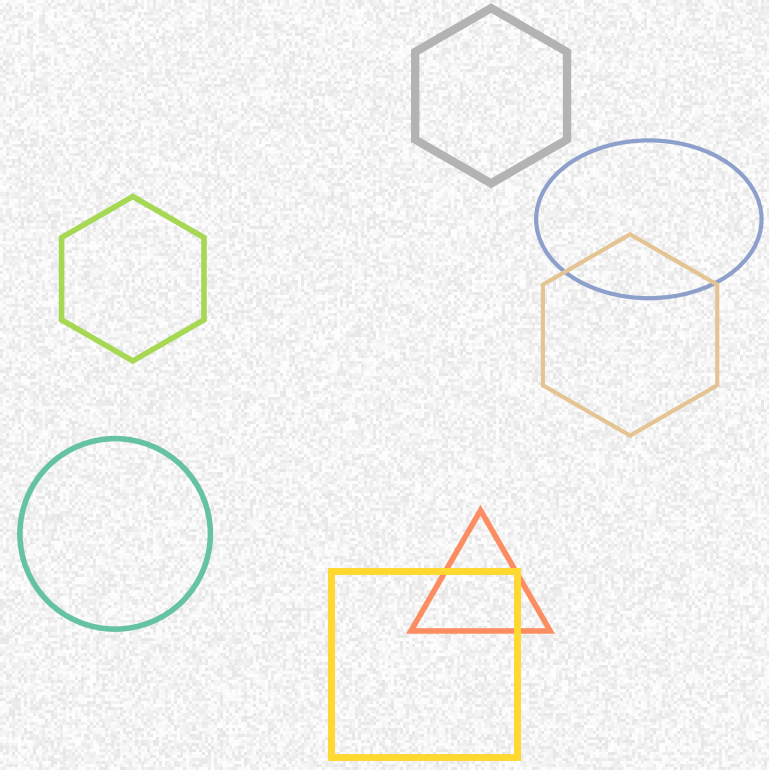[{"shape": "circle", "thickness": 2, "radius": 0.62, "center": [0.15, 0.307]}, {"shape": "triangle", "thickness": 2, "radius": 0.52, "center": [0.624, 0.233]}, {"shape": "oval", "thickness": 1.5, "radius": 0.73, "center": [0.843, 0.715]}, {"shape": "hexagon", "thickness": 2, "radius": 0.53, "center": [0.172, 0.638]}, {"shape": "square", "thickness": 2.5, "radius": 0.6, "center": [0.55, 0.137]}, {"shape": "hexagon", "thickness": 1.5, "radius": 0.65, "center": [0.818, 0.565]}, {"shape": "hexagon", "thickness": 3, "radius": 0.57, "center": [0.638, 0.876]}]